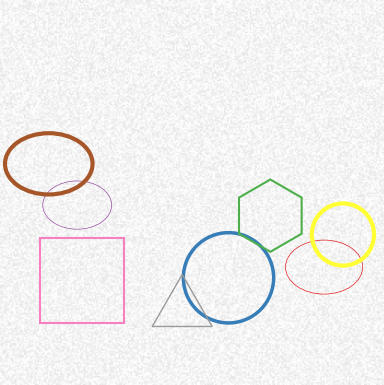[{"shape": "oval", "thickness": 0.5, "radius": 0.5, "center": [0.842, 0.306]}, {"shape": "circle", "thickness": 2.5, "radius": 0.59, "center": [0.594, 0.278]}, {"shape": "hexagon", "thickness": 1.5, "radius": 0.47, "center": [0.702, 0.44]}, {"shape": "oval", "thickness": 0.5, "radius": 0.45, "center": [0.201, 0.467]}, {"shape": "circle", "thickness": 3, "radius": 0.4, "center": [0.891, 0.391]}, {"shape": "oval", "thickness": 3, "radius": 0.57, "center": [0.127, 0.574]}, {"shape": "square", "thickness": 1.5, "radius": 0.55, "center": [0.213, 0.272]}, {"shape": "triangle", "thickness": 1, "radius": 0.45, "center": [0.473, 0.197]}]